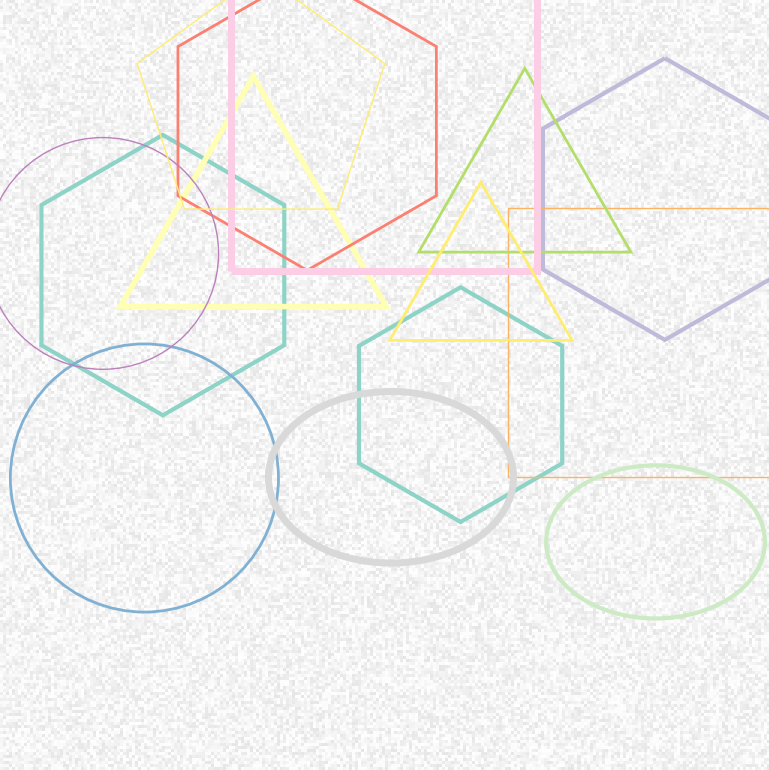[{"shape": "hexagon", "thickness": 1.5, "radius": 0.76, "center": [0.598, 0.475]}, {"shape": "hexagon", "thickness": 1.5, "radius": 0.91, "center": [0.212, 0.643]}, {"shape": "triangle", "thickness": 2, "radius": 1.0, "center": [0.329, 0.702]}, {"shape": "hexagon", "thickness": 1.5, "radius": 0.91, "center": [0.864, 0.742]}, {"shape": "hexagon", "thickness": 1, "radius": 0.97, "center": [0.399, 0.843]}, {"shape": "circle", "thickness": 1, "radius": 0.87, "center": [0.188, 0.379]}, {"shape": "square", "thickness": 0.5, "radius": 0.87, "center": [0.835, 0.555]}, {"shape": "triangle", "thickness": 1, "radius": 0.8, "center": [0.682, 0.752]}, {"shape": "square", "thickness": 2.5, "radius": 0.99, "center": [0.499, 0.847]}, {"shape": "oval", "thickness": 2.5, "radius": 0.8, "center": [0.508, 0.38]}, {"shape": "circle", "thickness": 0.5, "radius": 0.75, "center": [0.133, 0.671]}, {"shape": "oval", "thickness": 1.5, "radius": 0.71, "center": [0.851, 0.296]}, {"shape": "pentagon", "thickness": 0.5, "radius": 0.85, "center": [0.339, 0.865]}, {"shape": "triangle", "thickness": 1, "radius": 0.68, "center": [0.625, 0.626]}]